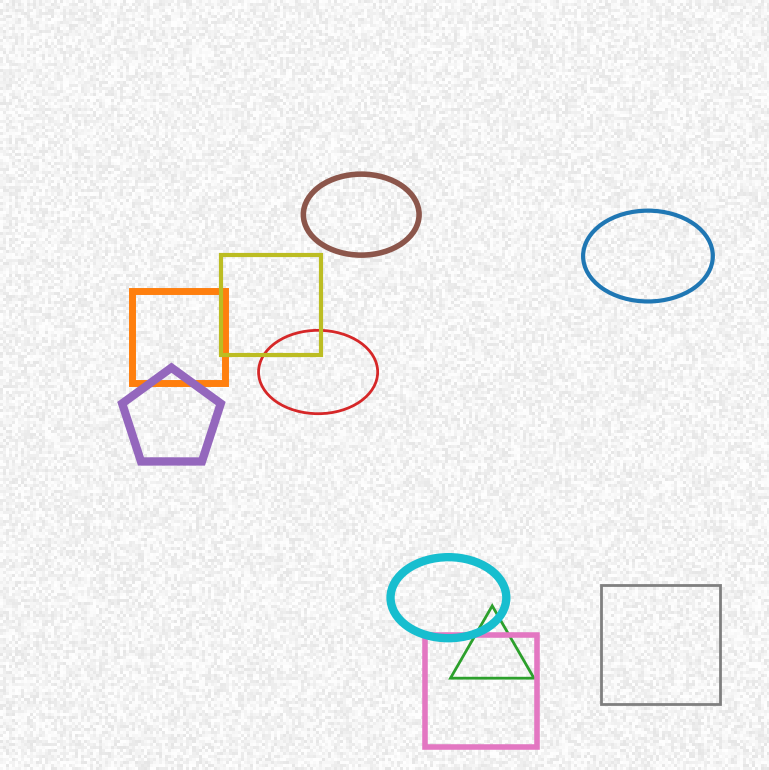[{"shape": "oval", "thickness": 1.5, "radius": 0.42, "center": [0.842, 0.667]}, {"shape": "square", "thickness": 2.5, "radius": 0.3, "center": [0.231, 0.562]}, {"shape": "triangle", "thickness": 1, "radius": 0.31, "center": [0.639, 0.151]}, {"shape": "oval", "thickness": 1, "radius": 0.39, "center": [0.413, 0.517]}, {"shape": "pentagon", "thickness": 3, "radius": 0.34, "center": [0.223, 0.455]}, {"shape": "oval", "thickness": 2, "radius": 0.38, "center": [0.469, 0.721]}, {"shape": "square", "thickness": 2, "radius": 0.36, "center": [0.624, 0.102]}, {"shape": "square", "thickness": 1, "radius": 0.39, "center": [0.858, 0.163]}, {"shape": "square", "thickness": 1.5, "radius": 0.32, "center": [0.352, 0.603]}, {"shape": "oval", "thickness": 3, "radius": 0.38, "center": [0.582, 0.224]}]